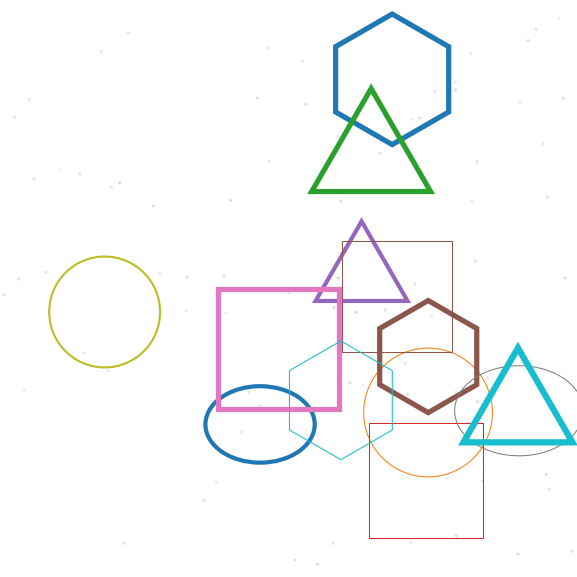[{"shape": "hexagon", "thickness": 2.5, "radius": 0.57, "center": [0.679, 0.862]}, {"shape": "oval", "thickness": 2, "radius": 0.47, "center": [0.45, 0.264]}, {"shape": "circle", "thickness": 0.5, "radius": 0.56, "center": [0.741, 0.285]}, {"shape": "triangle", "thickness": 2.5, "radius": 0.59, "center": [0.643, 0.727]}, {"shape": "square", "thickness": 0.5, "radius": 0.5, "center": [0.738, 0.167]}, {"shape": "triangle", "thickness": 2, "radius": 0.46, "center": [0.626, 0.524]}, {"shape": "square", "thickness": 0.5, "radius": 0.48, "center": [0.687, 0.486]}, {"shape": "hexagon", "thickness": 2.5, "radius": 0.49, "center": [0.742, 0.382]}, {"shape": "square", "thickness": 2.5, "radius": 0.52, "center": [0.482, 0.395]}, {"shape": "oval", "thickness": 0.5, "radius": 0.56, "center": [0.899, 0.288]}, {"shape": "circle", "thickness": 1, "radius": 0.48, "center": [0.181, 0.459]}, {"shape": "triangle", "thickness": 3, "radius": 0.54, "center": [0.897, 0.288]}, {"shape": "hexagon", "thickness": 0.5, "radius": 0.51, "center": [0.59, 0.306]}]